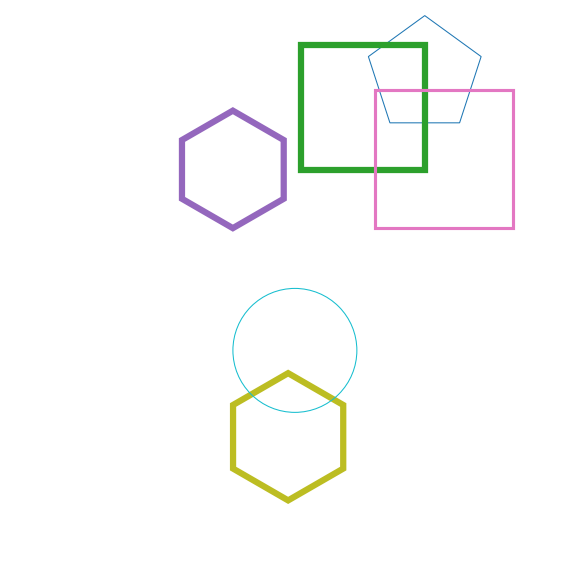[{"shape": "pentagon", "thickness": 0.5, "radius": 0.51, "center": [0.736, 0.869]}, {"shape": "square", "thickness": 3, "radius": 0.54, "center": [0.628, 0.813]}, {"shape": "hexagon", "thickness": 3, "radius": 0.51, "center": [0.403, 0.706]}, {"shape": "square", "thickness": 1.5, "radius": 0.6, "center": [0.768, 0.725]}, {"shape": "hexagon", "thickness": 3, "radius": 0.55, "center": [0.499, 0.243]}, {"shape": "circle", "thickness": 0.5, "radius": 0.54, "center": [0.511, 0.392]}]